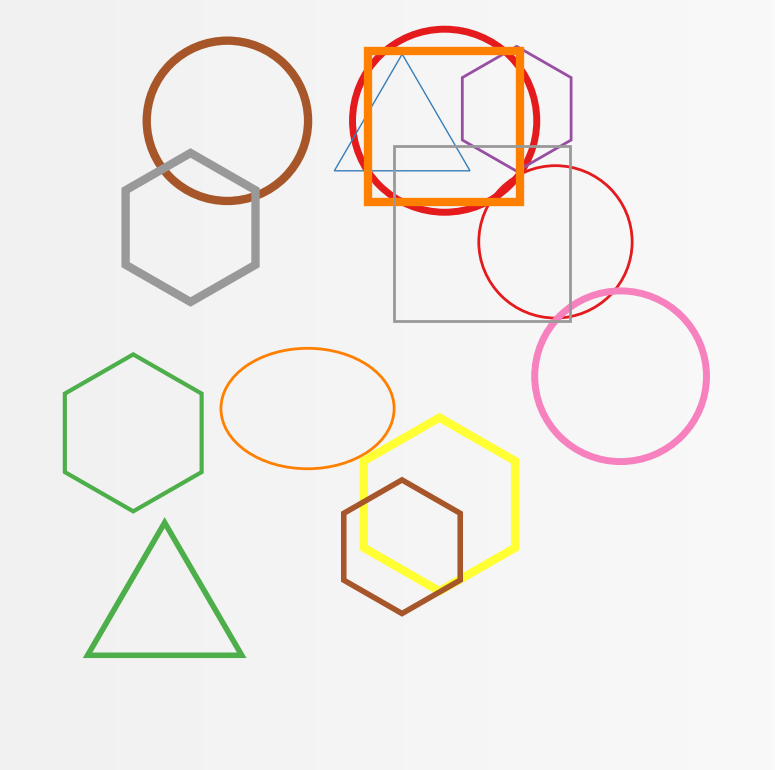[{"shape": "circle", "thickness": 1, "radius": 0.49, "center": [0.717, 0.686]}, {"shape": "circle", "thickness": 2.5, "radius": 0.59, "center": [0.574, 0.843]}, {"shape": "triangle", "thickness": 0.5, "radius": 0.51, "center": [0.519, 0.829]}, {"shape": "triangle", "thickness": 2, "radius": 0.57, "center": [0.212, 0.206]}, {"shape": "hexagon", "thickness": 1.5, "radius": 0.51, "center": [0.172, 0.438]}, {"shape": "hexagon", "thickness": 1, "radius": 0.41, "center": [0.667, 0.859]}, {"shape": "oval", "thickness": 1, "radius": 0.56, "center": [0.397, 0.469]}, {"shape": "square", "thickness": 3, "radius": 0.49, "center": [0.573, 0.835]}, {"shape": "hexagon", "thickness": 3, "radius": 0.56, "center": [0.567, 0.345]}, {"shape": "hexagon", "thickness": 2, "radius": 0.43, "center": [0.519, 0.29]}, {"shape": "circle", "thickness": 3, "radius": 0.52, "center": [0.293, 0.843]}, {"shape": "circle", "thickness": 2.5, "radius": 0.55, "center": [0.801, 0.511]}, {"shape": "hexagon", "thickness": 3, "radius": 0.48, "center": [0.246, 0.705]}, {"shape": "square", "thickness": 1, "radius": 0.57, "center": [0.622, 0.697]}]